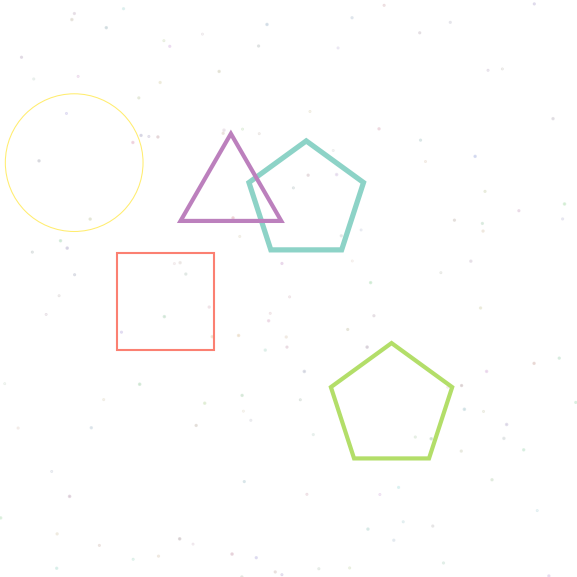[{"shape": "pentagon", "thickness": 2.5, "radius": 0.52, "center": [0.53, 0.651]}, {"shape": "square", "thickness": 1, "radius": 0.42, "center": [0.286, 0.477]}, {"shape": "pentagon", "thickness": 2, "radius": 0.55, "center": [0.678, 0.295]}, {"shape": "triangle", "thickness": 2, "radius": 0.5, "center": [0.4, 0.667]}, {"shape": "circle", "thickness": 0.5, "radius": 0.6, "center": [0.128, 0.718]}]